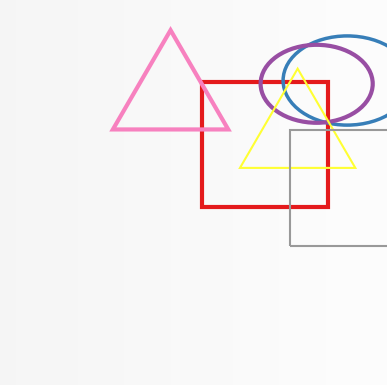[{"shape": "square", "thickness": 3, "radius": 0.81, "center": [0.684, 0.624]}, {"shape": "oval", "thickness": 2.5, "radius": 0.83, "center": [0.896, 0.791]}, {"shape": "oval", "thickness": 3, "radius": 0.72, "center": [0.817, 0.782]}, {"shape": "triangle", "thickness": 1.5, "radius": 0.86, "center": [0.768, 0.65]}, {"shape": "triangle", "thickness": 3, "radius": 0.86, "center": [0.44, 0.75]}, {"shape": "square", "thickness": 1.5, "radius": 0.75, "center": [0.899, 0.51]}]